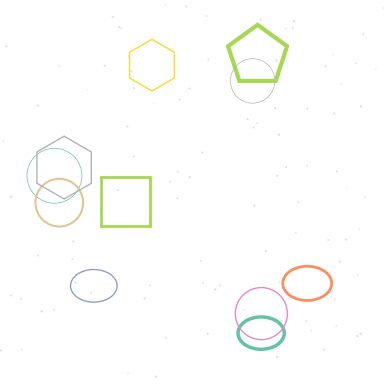[{"shape": "circle", "thickness": 0.5, "radius": 0.36, "center": [0.141, 0.543]}, {"shape": "oval", "thickness": 2.5, "radius": 0.3, "center": [0.678, 0.135]}, {"shape": "oval", "thickness": 2, "radius": 0.32, "center": [0.798, 0.264]}, {"shape": "oval", "thickness": 1, "radius": 0.3, "center": [0.244, 0.258]}, {"shape": "circle", "thickness": 1, "radius": 0.34, "center": [0.679, 0.185]}, {"shape": "square", "thickness": 2, "radius": 0.32, "center": [0.327, 0.476]}, {"shape": "pentagon", "thickness": 3, "radius": 0.4, "center": [0.669, 0.855]}, {"shape": "hexagon", "thickness": 1, "radius": 0.34, "center": [0.395, 0.831]}, {"shape": "circle", "thickness": 1.5, "radius": 0.31, "center": [0.154, 0.474]}, {"shape": "circle", "thickness": 0.5, "radius": 0.29, "center": [0.656, 0.79]}, {"shape": "hexagon", "thickness": 1, "radius": 0.41, "center": [0.167, 0.565]}]